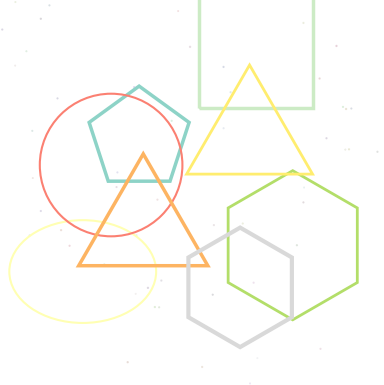[{"shape": "pentagon", "thickness": 2.5, "radius": 0.68, "center": [0.361, 0.64]}, {"shape": "oval", "thickness": 1.5, "radius": 0.95, "center": [0.215, 0.295]}, {"shape": "circle", "thickness": 1.5, "radius": 0.93, "center": [0.289, 0.571]}, {"shape": "triangle", "thickness": 2.5, "radius": 0.97, "center": [0.372, 0.407]}, {"shape": "hexagon", "thickness": 2, "radius": 0.97, "center": [0.76, 0.363]}, {"shape": "hexagon", "thickness": 3, "radius": 0.78, "center": [0.624, 0.254]}, {"shape": "square", "thickness": 2.5, "radius": 0.74, "center": [0.665, 0.869]}, {"shape": "triangle", "thickness": 2, "radius": 0.94, "center": [0.648, 0.642]}]